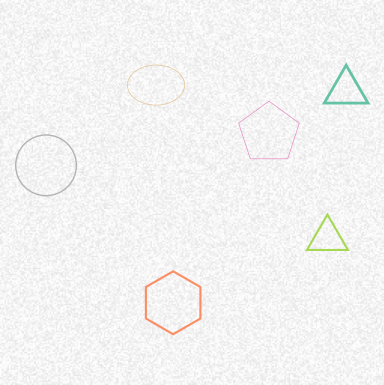[{"shape": "triangle", "thickness": 2, "radius": 0.33, "center": [0.899, 0.765]}, {"shape": "hexagon", "thickness": 1.5, "radius": 0.41, "center": [0.45, 0.214]}, {"shape": "pentagon", "thickness": 0.5, "radius": 0.41, "center": [0.699, 0.655]}, {"shape": "triangle", "thickness": 1.5, "radius": 0.31, "center": [0.85, 0.381]}, {"shape": "oval", "thickness": 0.5, "radius": 0.37, "center": [0.405, 0.779]}, {"shape": "circle", "thickness": 1, "radius": 0.39, "center": [0.12, 0.571]}]